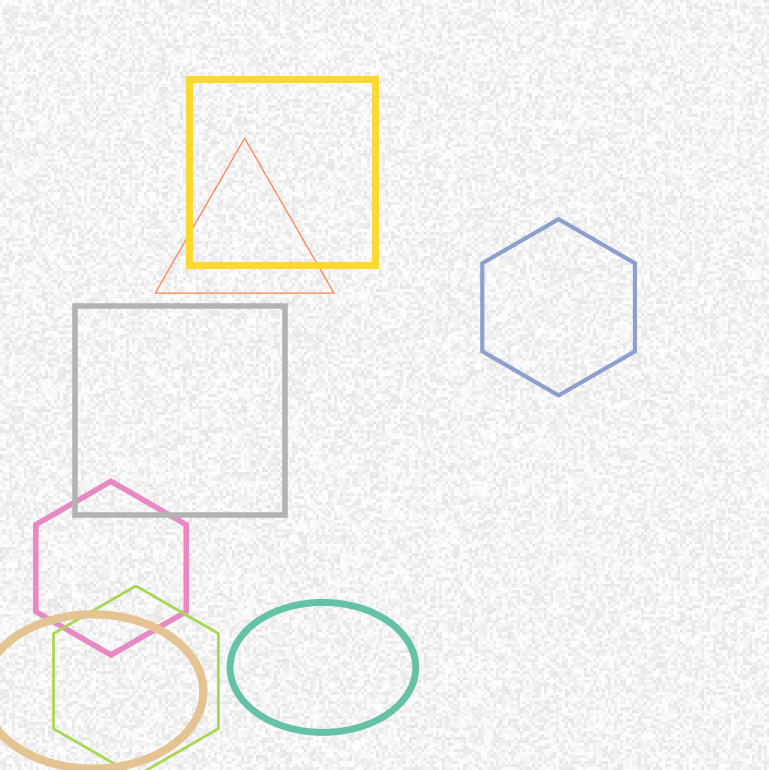[{"shape": "oval", "thickness": 2.5, "radius": 0.6, "center": [0.419, 0.133]}, {"shape": "triangle", "thickness": 0.5, "radius": 0.67, "center": [0.318, 0.686]}, {"shape": "hexagon", "thickness": 1.5, "radius": 0.57, "center": [0.725, 0.601]}, {"shape": "hexagon", "thickness": 2, "radius": 0.56, "center": [0.144, 0.262]}, {"shape": "hexagon", "thickness": 1, "radius": 0.62, "center": [0.177, 0.115]}, {"shape": "square", "thickness": 2.5, "radius": 0.6, "center": [0.366, 0.776]}, {"shape": "oval", "thickness": 3, "radius": 0.72, "center": [0.121, 0.102]}, {"shape": "square", "thickness": 2, "radius": 0.68, "center": [0.234, 0.467]}]